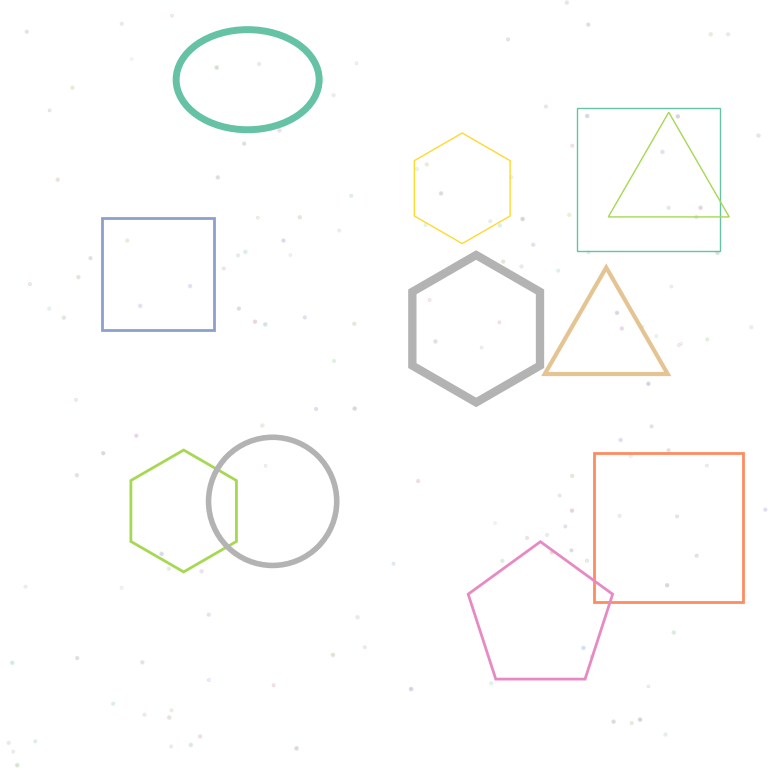[{"shape": "square", "thickness": 0.5, "radius": 0.46, "center": [0.842, 0.767]}, {"shape": "oval", "thickness": 2.5, "radius": 0.46, "center": [0.322, 0.896]}, {"shape": "square", "thickness": 1, "radius": 0.48, "center": [0.868, 0.315]}, {"shape": "square", "thickness": 1, "radius": 0.36, "center": [0.206, 0.644]}, {"shape": "pentagon", "thickness": 1, "radius": 0.49, "center": [0.702, 0.198]}, {"shape": "triangle", "thickness": 0.5, "radius": 0.45, "center": [0.869, 0.764]}, {"shape": "hexagon", "thickness": 1, "radius": 0.4, "center": [0.239, 0.336]}, {"shape": "hexagon", "thickness": 0.5, "radius": 0.36, "center": [0.6, 0.755]}, {"shape": "triangle", "thickness": 1.5, "radius": 0.46, "center": [0.787, 0.56]}, {"shape": "circle", "thickness": 2, "radius": 0.42, "center": [0.354, 0.349]}, {"shape": "hexagon", "thickness": 3, "radius": 0.48, "center": [0.618, 0.573]}]